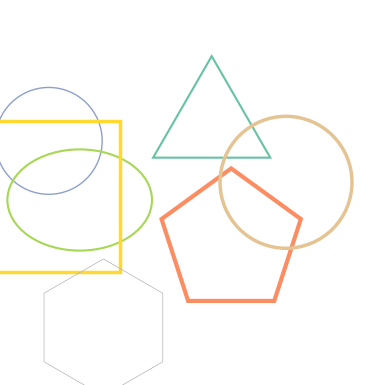[{"shape": "triangle", "thickness": 1.5, "radius": 0.88, "center": [0.55, 0.678]}, {"shape": "pentagon", "thickness": 3, "radius": 0.95, "center": [0.6, 0.372]}, {"shape": "circle", "thickness": 1, "radius": 0.69, "center": [0.127, 0.634]}, {"shape": "oval", "thickness": 1.5, "radius": 0.94, "center": [0.207, 0.481]}, {"shape": "square", "thickness": 2.5, "radius": 0.98, "center": [0.115, 0.49]}, {"shape": "circle", "thickness": 2.5, "radius": 0.86, "center": [0.743, 0.527]}, {"shape": "hexagon", "thickness": 0.5, "radius": 0.89, "center": [0.269, 0.149]}]